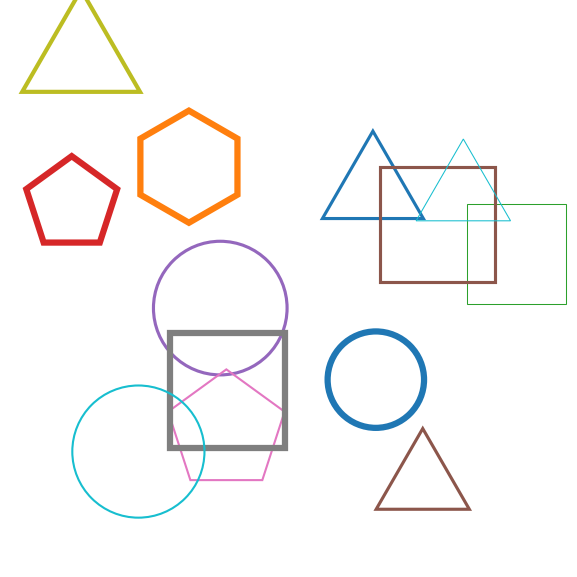[{"shape": "triangle", "thickness": 1.5, "radius": 0.5, "center": [0.646, 0.671]}, {"shape": "circle", "thickness": 3, "radius": 0.42, "center": [0.651, 0.342]}, {"shape": "hexagon", "thickness": 3, "radius": 0.49, "center": [0.327, 0.71]}, {"shape": "square", "thickness": 0.5, "radius": 0.43, "center": [0.894, 0.559]}, {"shape": "pentagon", "thickness": 3, "radius": 0.41, "center": [0.124, 0.646]}, {"shape": "circle", "thickness": 1.5, "radius": 0.58, "center": [0.381, 0.466]}, {"shape": "triangle", "thickness": 1.5, "radius": 0.47, "center": [0.732, 0.164]}, {"shape": "square", "thickness": 1.5, "radius": 0.5, "center": [0.758, 0.611]}, {"shape": "pentagon", "thickness": 1, "radius": 0.53, "center": [0.392, 0.254]}, {"shape": "square", "thickness": 3, "radius": 0.5, "center": [0.395, 0.323]}, {"shape": "triangle", "thickness": 2, "radius": 0.59, "center": [0.14, 0.899]}, {"shape": "triangle", "thickness": 0.5, "radius": 0.47, "center": [0.802, 0.664]}, {"shape": "circle", "thickness": 1, "radius": 0.57, "center": [0.24, 0.217]}]